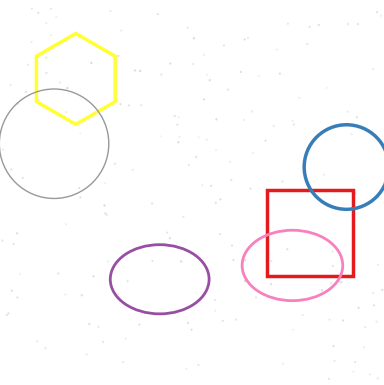[{"shape": "square", "thickness": 2.5, "radius": 0.56, "center": [0.806, 0.396]}, {"shape": "circle", "thickness": 2.5, "radius": 0.55, "center": [0.9, 0.566]}, {"shape": "oval", "thickness": 2, "radius": 0.64, "center": [0.415, 0.275]}, {"shape": "hexagon", "thickness": 2.5, "radius": 0.59, "center": [0.197, 0.795]}, {"shape": "oval", "thickness": 2, "radius": 0.65, "center": [0.76, 0.311]}, {"shape": "circle", "thickness": 1, "radius": 0.71, "center": [0.14, 0.627]}]